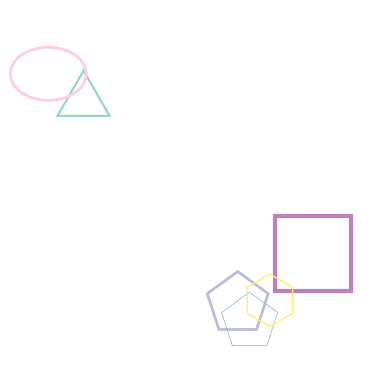[{"shape": "triangle", "thickness": 1.5, "radius": 0.39, "center": [0.217, 0.738]}, {"shape": "pentagon", "thickness": 2, "radius": 0.42, "center": [0.618, 0.212]}, {"shape": "pentagon", "thickness": 0.5, "radius": 0.38, "center": [0.648, 0.165]}, {"shape": "oval", "thickness": 2, "radius": 0.49, "center": [0.126, 0.808]}, {"shape": "square", "thickness": 3, "radius": 0.49, "center": [0.812, 0.342]}, {"shape": "hexagon", "thickness": 1, "radius": 0.34, "center": [0.701, 0.22]}]